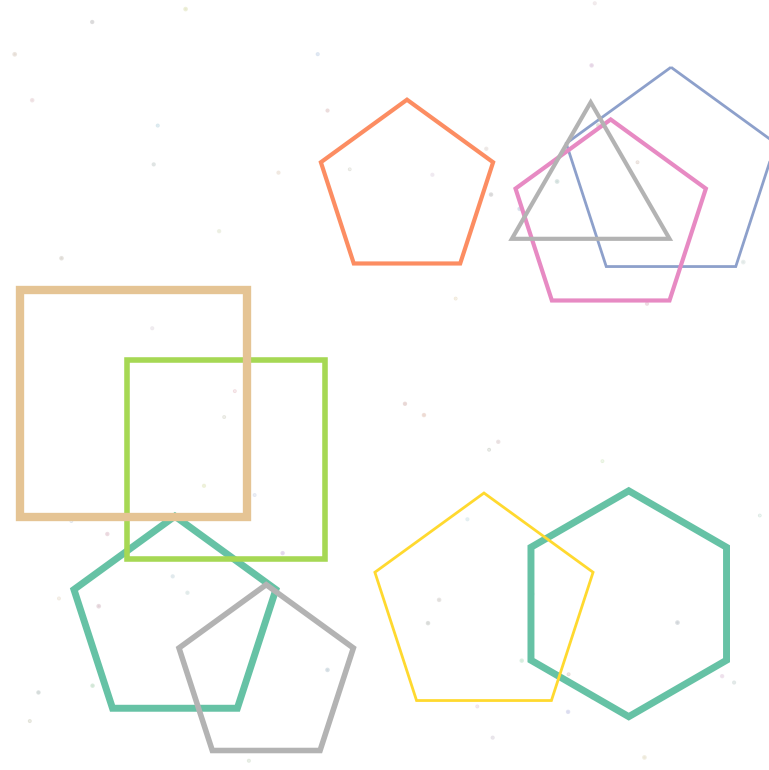[{"shape": "pentagon", "thickness": 2.5, "radius": 0.69, "center": [0.227, 0.192]}, {"shape": "hexagon", "thickness": 2.5, "radius": 0.73, "center": [0.817, 0.216]}, {"shape": "pentagon", "thickness": 1.5, "radius": 0.59, "center": [0.529, 0.753]}, {"shape": "pentagon", "thickness": 1, "radius": 0.72, "center": [0.871, 0.77]}, {"shape": "pentagon", "thickness": 1.5, "radius": 0.65, "center": [0.793, 0.715]}, {"shape": "square", "thickness": 2, "radius": 0.64, "center": [0.293, 0.403]}, {"shape": "pentagon", "thickness": 1, "radius": 0.74, "center": [0.629, 0.211]}, {"shape": "square", "thickness": 3, "radius": 0.74, "center": [0.173, 0.476]}, {"shape": "pentagon", "thickness": 2, "radius": 0.6, "center": [0.346, 0.122]}, {"shape": "triangle", "thickness": 1.5, "radius": 0.59, "center": [0.767, 0.749]}]